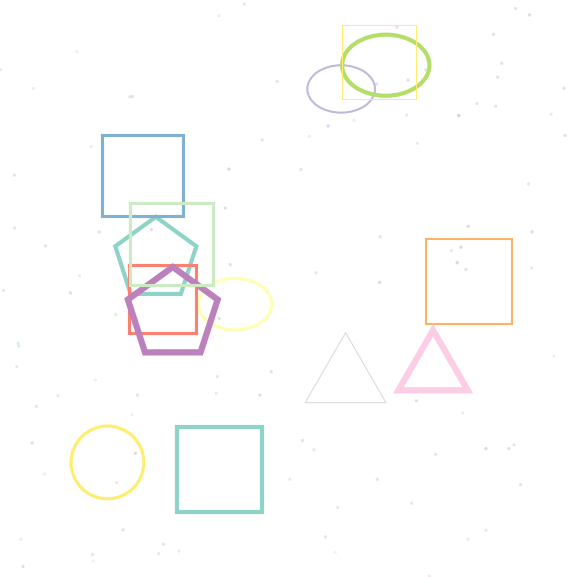[{"shape": "square", "thickness": 2, "radius": 0.37, "center": [0.38, 0.186]}, {"shape": "pentagon", "thickness": 2, "radius": 0.37, "center": [0.27, 0.55]}, {"shape": "oval", "thickness": 1.5, "radius": 0.32, "center": [0.407, 0.473]}, {"shape": "oval", "thickness": 1, "radius": 0.29, "center": [0.591, 0.845]}, {"shape": "square", "thickness": 1.5, "radius": 0.29, "center": [0.281, 0.482]}, {"shape": "square", "thickness": 1.5, "radius": 0.35, "center": [0.247, 0.696]}, {"shape": "square", "thickness": 1, "radius": 0.37, "center": [0.812, 0.512]}, {"shape": "oval", "thickness": 2, "radius": 0.38, "center": [0.668, 0.886]}, {"shape": "triangle", "thickness": 3, "radius": 0.35, "center": [0.75, 0.358]}, {"shape": "triangle", "thickness": 0.5, "radius": 0.4, "center": [0.598, 0.342]}, {"shape": "pentagon", "thickness": 3, "radius": 0.41, "center": [0.299, 0.455]}, {"shape": "square", "thickness": 1.5, "radius": 0.36, "center": [0.297, 0.576]}, {"shape": "square", "thickness": 0.5, "radius": 0.32, "center": [0.656, 0.892]}, {"shape": "circle", "thickness": 1.5, "radius": 0.32, "center": [0.186, 0.198]}]